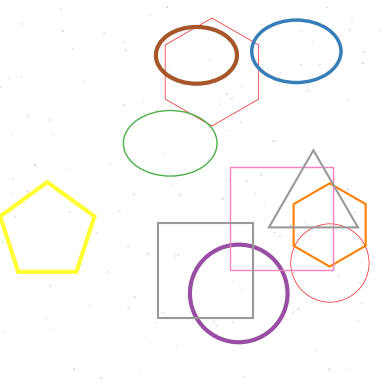[{"shape": "circle", "thickness": 0.5, "radius": 0.51, "center": [0.857, 0.317]}, {"shape": "hexagon", "thickness": 0.5, "radius": 0.7, "center": [0.55, 0.813]}, {"shape": "oval", "thickness": 2.5, "radius": 0.58, "center": [0.77, 0.867]}, {"shape": "oval", "thickness": 1, "radius": 0.61, "center": [0.442, 0.628]}, {"shape": "circle", "thickness": 3, "radius": 0.63, "center": [0.62, 0.238]}, {"shape": "hexagon", "thickness": 1.5, "radius": 0.54, "center": [0.856, 0.416]}, {"shape": "pentagon", "thickness": 3, "radius": 0.64, "center": [0.123, 0.398]}, {"shape": "oval", "thickness": 3, "radius": 0.53, "center": [0.51, 0.856]}, {"shape": "square", "thickness": 1, "radius": 0.67, "center": [0.731, 0.432]}, {"shape": "triangle", "thickness": 1.5, "radius": 0.67, "center": [0.814, 0.476]}, {"shape": "square", "thickness": 1.5, "radius": 0.62, "center": [0.534, 0.297]}]